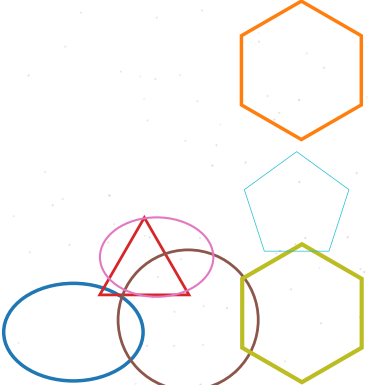[{"shape": "oval", "thickness": 2.5, "radius": 0.91, "center": [0.191, 0.137]}, {"shape": "hexagon", "thickness": 2.5, "radius": 0.9, "center": [0.783, 0.817]}, {"shape": "triangle", "thickness": 2, "radius": 0.67, "center": [0.375, 0.301]}, {"shape": "circle", "thickness": 2, "radius": 0.91, "center": [0.489, 0.169]}, {"shape": "oval", "thickness": 1.5, "radius": 0.74, "center": [0.407, 0.332]}, {"shape": "hexagon", "thickness": 3, "radius": 0.9, "center": [0.784, 0.186]}, {"shape": "pentagon", "thickness": 0.5, "radius": 0.71, "center": [0.771, 0.463]}]